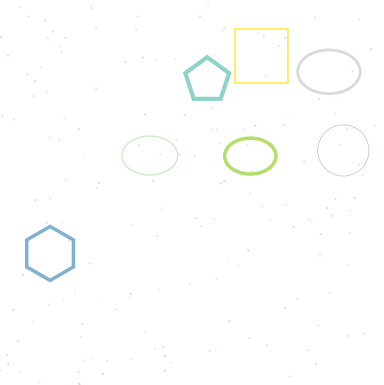[{"shape": "pentagon", "thickness": 3, "radius": 0.3, "center": [0.538, 0.792]}, {"shape": "circle", "thickness": 0.5, "radius": 0.33, "center": [0.892, 0.609]}, {"shape": "hexagon", "thickness": 2.5, "radius": 0.35, "center": [0.13, 0.342]}, {"shape": "oval", "thickness": 2.5, "radius": 0.33, "center": [0.65, 0.595]}, {"shape": "oval", "thickness": 2, "radius": 0.41, "center": [0.854, 0.813]}, {"shape": "oval", "thickness": 1, "radius": 0.36, "center": [0.389, 0.596]}, {"shape": "square", "thickness": 1.5, "radius": 0.35, "center": [0.68, 0.855]}]